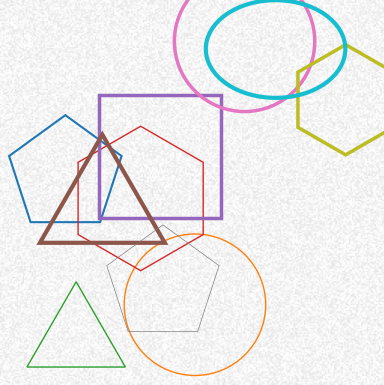[{"shape": "pentagon", "thickness": 1.5, "radius": 0.77, "center": [0.17, 0.547]}, {"shape": "circle", "thickness": 1, "radius": 0.92, "center": [0.506, 0.208]}, {"shape": "triangle", "thickness": 1, "radius": 0.74, "center": [0.198, 0.12]}, {"shape": "hexagon", "thickness": 1, "radius": 0.94, "center": [0.365, 0.485]}, {"shape": "square", "thickness": 2.5, "radius": 0.8, "center": [0.416, 0.595]}, {"shape": "triangle", "thickness": 3, "radius": 0.94, "center": [0.266, 0.463]}, {"shape": "circle", "thickness": 2.5, "radius": 0.91, "center": [0.635, 0.893]}, {"shape": "pentagon", "thickness": 0.5, "radius": 0.77, "center": [0.423, 0.263]}, {"shape": "hexagon", "thickness": 2.5, "radius": 0.72, "center": [0.898, 0.741]}, {"shape": "oval", "thickness": 3, "radius": 0.91, "center": [0.716, 0.873]}]